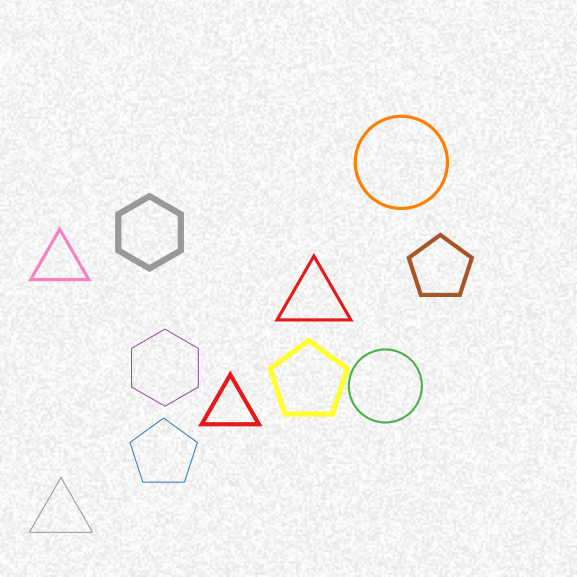[{"shape": "triangle", "thickness": 2, "radius": 0.29, "center": [0.399, 0.293]}, {"shape": "triangle", "thickness": 1.5, "radius": 0.37, "center": [0.544, 0.482]}, {"shape": "pentagon", "thickness": 0.5, "radius": 0.31, "center": [0.283, 0.214]}, {"shape": "circle", "thickness": 1, "radius": 0.32, "center": [0.667, 0.331]}, {"shape": "hexagon", "thickness": 0.5, "radius": 0.33, "center": [0.286, 0.362]}, {"shape": "circle", "thickness": 1.5, "radius": 0.4, "center": [0.695, 0.718]}, {"shape": "pentagon", "thickness": 2.5, "radius": 0.35, "center": [0.535, 0.339]}, {"shape": "pentagon", "thickness": 2, "radius": 0.29, "center": [0.762, 0.535]}, {"shape": "triangle", "thickness": 1.5, "radius": 0.29, "center": [0.103, 0.544]}, {"shape": "triangle", "thickness": 0.5, "radius": 0.32, "center": [0.106, 0.109]}, {"shape": "hexagon", "thickness": 3, "radius": 0.31, "center": [0.259, 0.597]}]